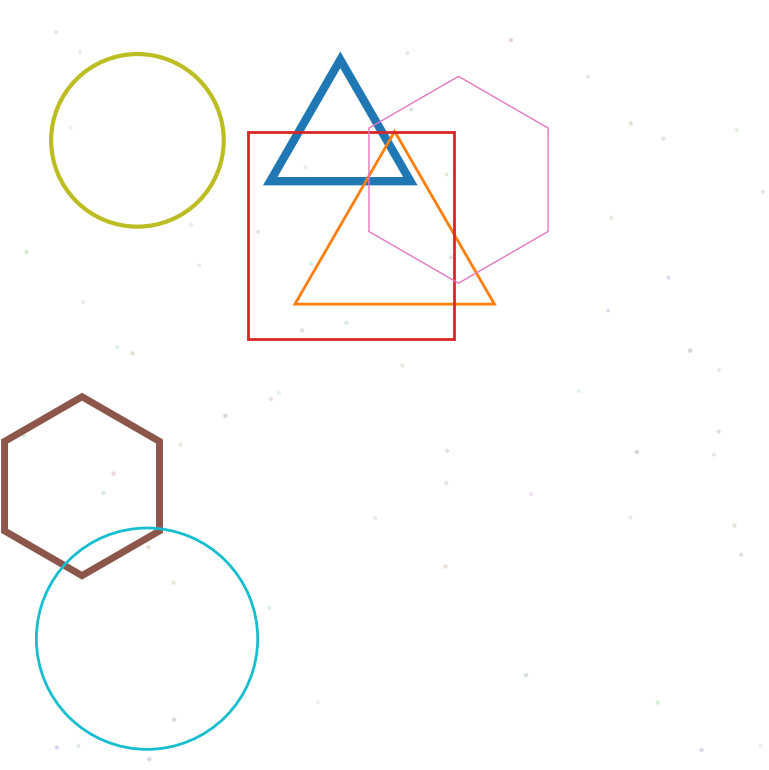[{"shape": "triangle", "thickness": 3, "radius": 0.53, "center": [0.442, 0.817]}, {"shape": "triangle", "thickness": 1, "radius": 0.75, "center": [0.513, 0.68]}, {"shape": "square", "thickness": 1, "radius": 0.67, "center": [0.456, 0.694]}, {"shape": "hexagon", "thickness": 2.5, "radius": 0.58, "center": [0.107, 0.369]}, {"shape": "hexagon", "thickness": 0.5, "radius": 0.67, "center": [0.595, 0.767]}, {"shape": "circle", "thickness": 1.5, "radius": 0.56, "center": [0.178, 0.818]}, {"shape": "circle", "thickness": 1, "radius": 0.72, "center": [0.191, 0.171]}]